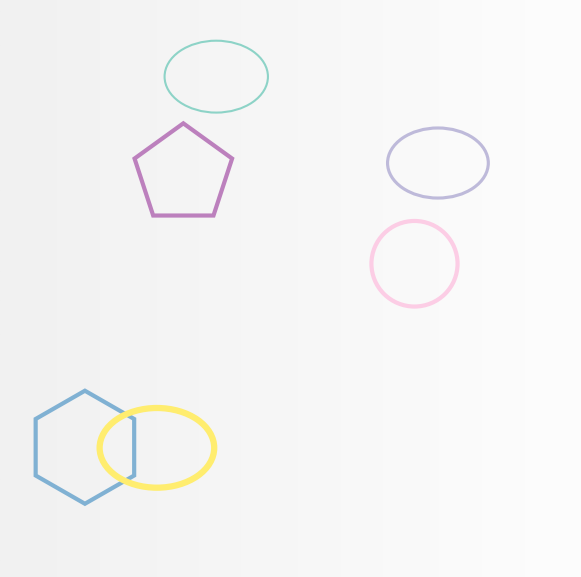[{"shape": "oval", "thickness": 1, "radius": 0.44, "center": [0.372, 0.866]}, {"shape": "oval", "thickness": 1.5, "radius": 0.43, "center": [0.753, 0.717]}, {"shape": "hexagon", "thickness": 2, "radius": 0.49, "center": [0.146, 0.225]}, {"shape": "circle", "thickness": 2, "radius": 0.37, "center": [0.713, 0.542]}, {"shape": "pentagon", "thickness": 2, "radius": 0.44, "center": [0.315, 0.697]}, {"shape": "oval", "thickness": 3, "radius": 0.49, "center": [0.27, 0.224]}]